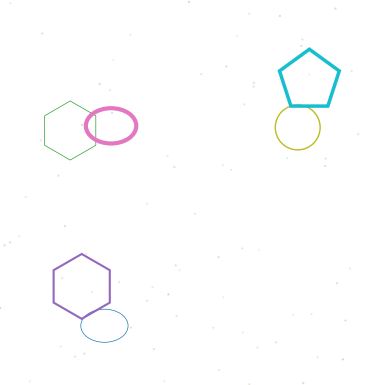[{"shape": "oval", "thickness": 0.5, "radius": 0.31, "center": [0.271, 0.154]}, {"shape": "hexagon", "thickness": 0.5, "radius": 0.38, "center": [0.182, 0.661]}, {"shape": "hexagon", "thickness": 1.5, "radius": 0.42, "center": [0.212, 0.256]}, {"shape": "oval", "thickness": 3, "radius": 0.33, "center": [0.288, 0.673]}, {"shape": "circle", "thickness": 1, "radius": 0.29, "center": [0.773, 0.669]}, {"shape": "pentagon", "thickness": 2.5, "radius": 0.41, "center": [0.804, 0.79]}]